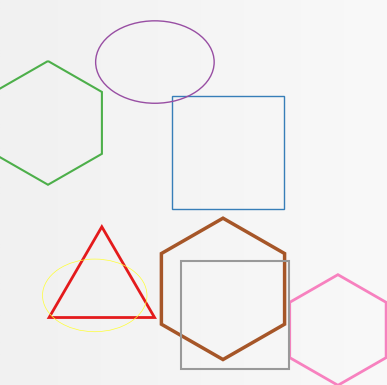[{"shape": "triangle", "thickness": 2, "radius": 0.79, "center": [0.263, 0.254]}, {"shape": "square", "thickness": 1, "radius": 0.73, "center": [0.588, 0.604]}, {"shape": "hexagon", "thickness": 1.5, "radius": 0.8, "center": [0.124, 0.681]}, {"shape": "oval", "thickness": 1, "radius": 0.76, "center": [0.4, 0.839]}, {"shape": "oval", "thickness": 0.5, "radius": 0.67, "center": [0.245, 0.233]}, {"shape": "hexagon", "thickness": 2.5, "radius": 0.92, "center": [0.575, 0.25]}, {"shape": "hexagon", "thickness": 2, "radius": 0.72, "center": [0.872, 0.143]}, {"shape": "square", "thickness": 1.5, "radius": 0.7, "center": [0.607, 0.182]}]